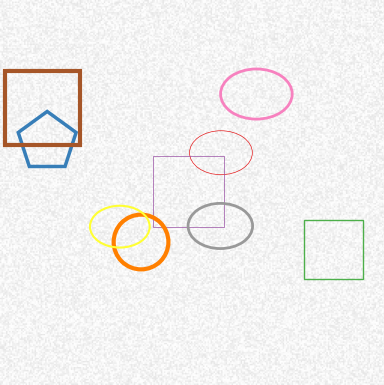[{"shape": "oval", "thickness": 0.5, "radius": 0.41, "center": [0.574, 0.603]}, {"shape": "pentagon", "thickness": 2.5, "radius": 0.39, "center": [0.123, 0.632]}, {"shape": "square", "thickness": 1, "radius": 0.38, "center": [0.867, 0.353]}, {"shape": "square", "thickness": 0.5, "radius": 0.46, "center": [0.491, 0.503]}, {"shape": "circle", "thickness": 3, "radius": 0.36, "center": [0.366, 0.371]}, {"shape": "oval", "thickness": 1.5, "radius": 0.39, "center": [0.311, 0.411]}, {"shape": "square", "thickness": 3, "radius": 0.49, "center": [0.11, 0.719]}, {"shape": "oval", "thickness": 2, "radius": 0.47, "center": [0.666, 0.756]}, {"shape": "oval", "thickness": 2, "radius": 0.42, "center": [0.572, 0.413]}]